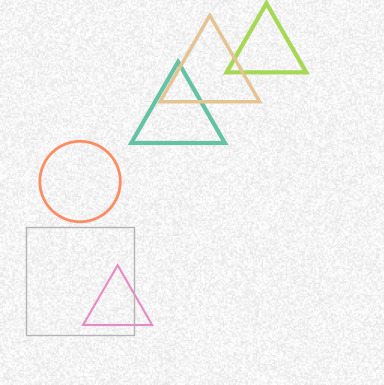[{"shape": "triangle", "thickness": 3, "radius": 0.7, "center": [0.463, 0.699]}, {"shape": "circle", "thickness": 2, "radius": 0.52, "center": [0.208, 0.528]}, {"shape": "triangle", "thickness": 1.5, "radius": 0.52, "center": [0.305, 0.208]}, {"shape": "triangle", "thickness": 3, "radius": 0.6, "center": [0.692, 0.872]}, {"shape": "triangle", "thickness": 2.5, "radius": 0.75, "center": [0.545, 0.81]}, {"shape": "square", "thickness": 1, "radius": 0.7, "center": [0.208, 0.27]}]